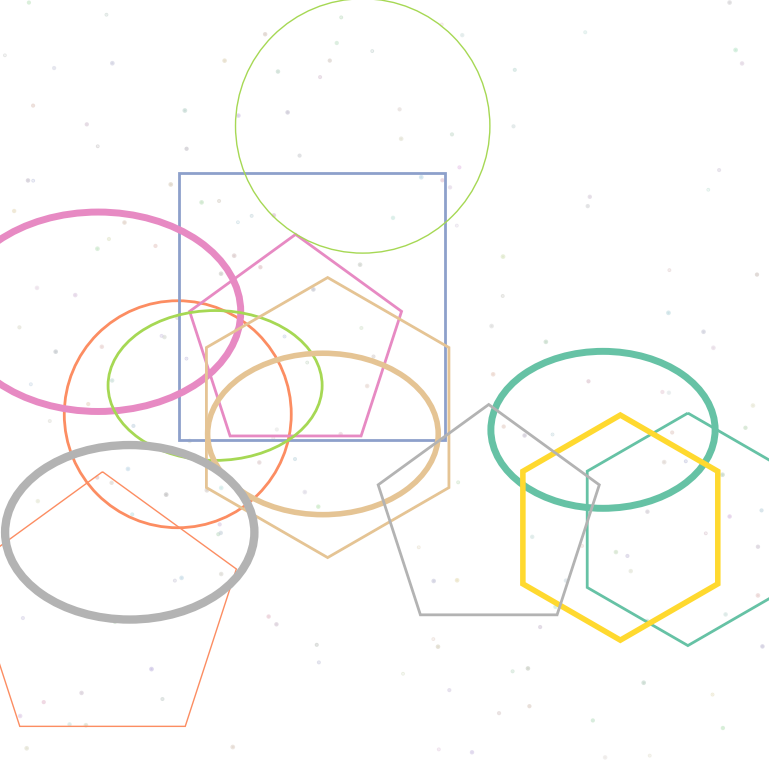[{"shape": "oval", "thickness": 2.5, "radius": 0.73, "center": [0.783, 0.442]}, {"shape": "hexagon", "thickness": 1, "radius": 0.75, "center": [0.893, 0.313]}, {"shape": "circle", "thickness": 1, "radius": 0.74, "center": [0.231, 0.462]}, {"shape": "pentagon", "thickness": 0.5, "radius": 0.91, "center": [0.133, 0.205]}, {"shape": "square", "thickness": 1, "radius": 0.87, "center": [0.405, 0.602]}, {"shape": "oval", "thickness": 2.5, "radius": 0.92, "center": [0.128, 0.595]}, {"shape": "pentagon", "thickness": 1, "radius": 0.72, "center": [0.384, 0.551]}, {"shape": "oval", "thickness": 1, "radius": 0.7, "center": [0.279, 0.499]}, {"shape": "circle", "thickness": 0.5, "radius": 0.83, "center": [0.471, 0.836]}, {"shape": "hexagon", "thickness": 2, "radius": 0.73, "center": [0.806, 0.315]}, {"shape": "oval", "thickness": 2, "radius": 0.75, "center": [0.419, 0.436]}, {"shape": "hexagon", "thickness": 1, "radius": 0.91, "center": [0.426, 0.458]}, {"shape": "oval", "thickness": 3, "radius": 0.81, "center": [0.169, 0.309]}, {"shape": "pentagon", "thickness": 1, "radius": 0.75, "center": [0.635, 0.324]}]